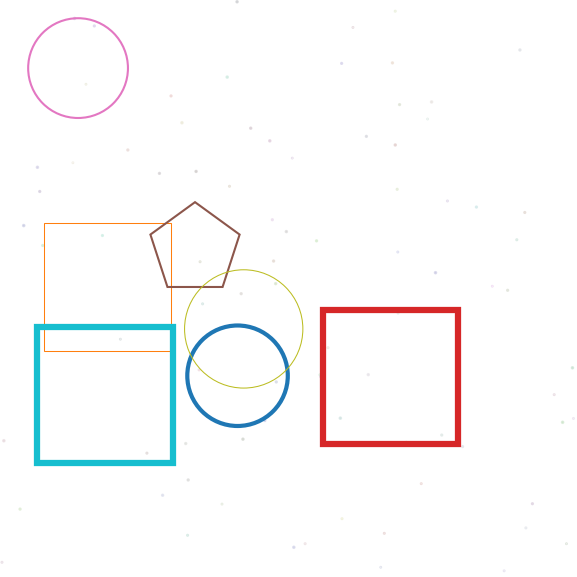[{"shape": "circle", "thickness": 2, "radius": 0.44, "center": [0.411, 0.349]}, {"shape": "square", "thickness": 0.5, "radius": 0.55, "center": [0.186, 0.503]}, {"shape": "square", "thickness": 3, "radius": 0.58, "center": [0.676, 0.346]}, {"shape": "pentagon", "thickness": 1, "radius": 0.41, "center": [0.338, 0.568]}, {"shape": "circle", "thickness": 1, "radius": 0.43, "center": [0.135, 0.881]}, {"shape": "circle", "thickness": 0.5, "radius": 0.51, "center": [0.422, 0.43]}, {"shape": "square", "thickness": 3, "radius": 0.59, "center": [0.182, 0.316]}]